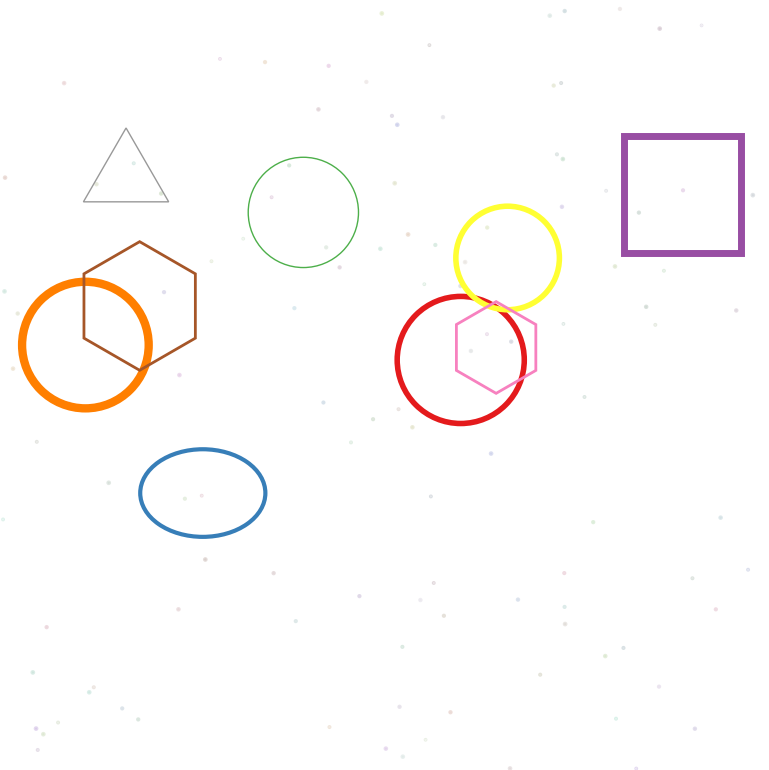[{"shape": "circle", "thickness": 2, "radius": 0.41, "center": [0.598, 0.533]}, {"shape": "oval", "thickness": 1.5, "radius": 0.41, "center": [0.263, 0.36]}, {"shape": "circle", "thickness": 0.5, "radius": 0.36, "center": [0.394, 0.724]}, {"shape": "square", "thickness": 2.5, "radius": 0.38, "center": [0.887, 0.747]}, {"shape": "circle", "thickness": 3, "radius": 0.41, "center": [0.111, 0.552]}, {"shape": "circle", "thickness": 2, "radius": 0.34, "center": [0.659, 0.665]}, {"shape": "hexagon", "thickness": 1, "radius": 0.42, "center": [0.181, 0.603]}, {"shape": "hexagon", "thickness": 1, "radius": 0.3, "center": [0.644, 0.549]}, {"shape": "triangle", "thickness": 0.5, "radius": 0.32, "center": [0.164, 0.77]}]